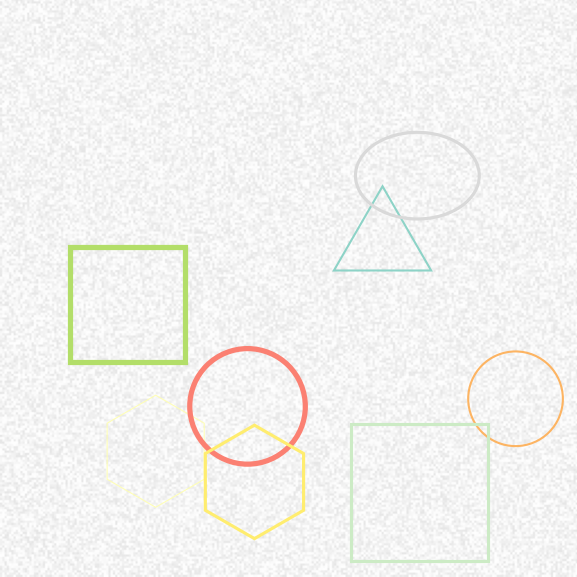[{"shape": "triangle", "thickness": 1, "radius": 0.49, "center": [0.662, 0.579]}, {"shape": "hexagon", "thickness": 0.5, "radius": 0.49, "center": [0.27, 0.218]}, {"shape": "circle", "thickness": 2.5, "radius": 0.5, "center": [0.429, 0.295]}, {"shape": "circle", "thickness": 1, "radius": 0.41, "center": [0.893, 0.309]}, {"shape": "square", "thickness": 2.5, "radius": 0.5, "center": [0.221, 0.472]}, {"shape": "oval", "thickness": 1.5, "radius": 0.54, "center": [0.723, 0.695]}, {"shape": "square", "thickness": 1.5, "radius": 0.59, "center": [0.727, 0.146]}, {"shape": "hexagon", "thickness": 1.5, "radius": 0.49, "center": [0.441, 0.165]}]